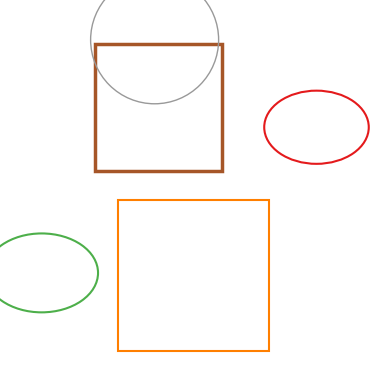[{"shape": "oval", "thickness": 1.5, "radius": 0.68, "center": [0.822, 0.669]}, {"shape": "oval", "thickness": 1.5, "radius": 0.73, "center": [0.108, 0.291]}, {"shape": "square", "thickness": 1.5, "radius": 0.98, "center": [0.503, 0.284]}, {"shape": "square", "thickness": 2.5, "radius": 0.82, "center": [0.412, 0.722]}, {"shape": "circle", "thickness": 1, "radius": 0.83, "center": [0.402, 0.897]}]